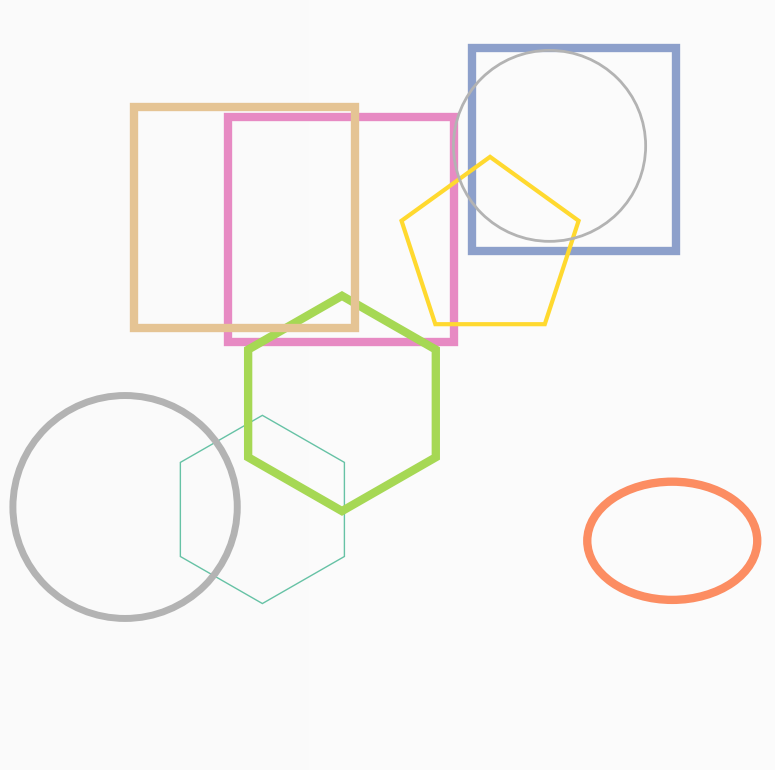[{"shape": "hexagon", "thickness": 0.5, "radius": 0.61, "center": [0.339, 0.338]}, {"shape": "oval", "thickness": 3, "radius": 0.55, "center": [0.867, 0.298]}, {"shape": "square", "thickness": 3, "radius": 0.66, "center": [0.741, 0.806]}, {"shape": "square", "thickness": 3, "radius": 0.73, "center": [0.44, 0.701]}, {"shape": "hexagon", "thickness": 3, "radius": 0.7, "center": [0.441, 0.476]}, {"shape": "pentagon", "thickness": 1.5, "radius": 0.6, "center": [0.632, 0.676]}, {"shape": "square", "thickness": 3, "radius": 0.72, "center": [0.315, 0.718]}, {"shape": "circle", "thickness": 1, "radius": 0.62, "center": [0.709, 0.811]}, {"shape": "circle", "thickness": 2.5, "radius": 0.72, "center": [0.161, 0.342]}]